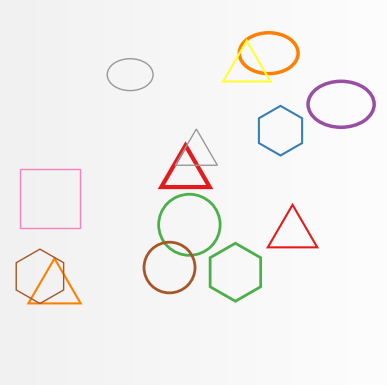[{"shape": "triangle", "thickness": 1.5, "radius": 0.37, "center": [0.755, 0.394]}, {"shape": "triangle", "thickness": 3, "radius": 0.36, "center": [0.479, 0.55]}, {"shape": "hexagon", "thickness": 1.5, "radius": 0.32, "center": [0.724, 0.661]}, {"shape": "hexagon", "thickness": 2, "radius": 0.38, "center": [0.607, 0.293]}, {"shape": "circle", "thickness": 2, "radius": 0.4, "center": [0.489, 0.416]}, {"shape": "oval", "thickness": 2.5, "radius": 0.43, "center": [0.88, 0.729]}, {"shape": "oval", "thickness": 2.5, "radius": 0.38, "center": [0.693, 0.862]}, {"shape": "triangle", "thickness": 1.5, "radius": 0.39, "center": [0.141, 0.251]}, {"shape": "triangle", "thickness": 1.5, "radius": 0.35, "center": [0.637, 0.824]}, {"shape": "circle", "thickness": 2, "radius": 0.33, "center": [0.437, 0.305]}, {"shape": "hexagon", "thickness": 1, "radius": 0.35, "center": [0.103, 0.282]}, {"shape": "square", "thickness": 1, "radius": 0.38, "center": [0.129, 0.484]}, {"shape": "triangle", "thickness": 1, "radius": 0.31, "center": [0.507, 0.602]}, {"shape": "oval", "thickness": 1, "radius": 0.3, "center": [0.336, 0.806]}]